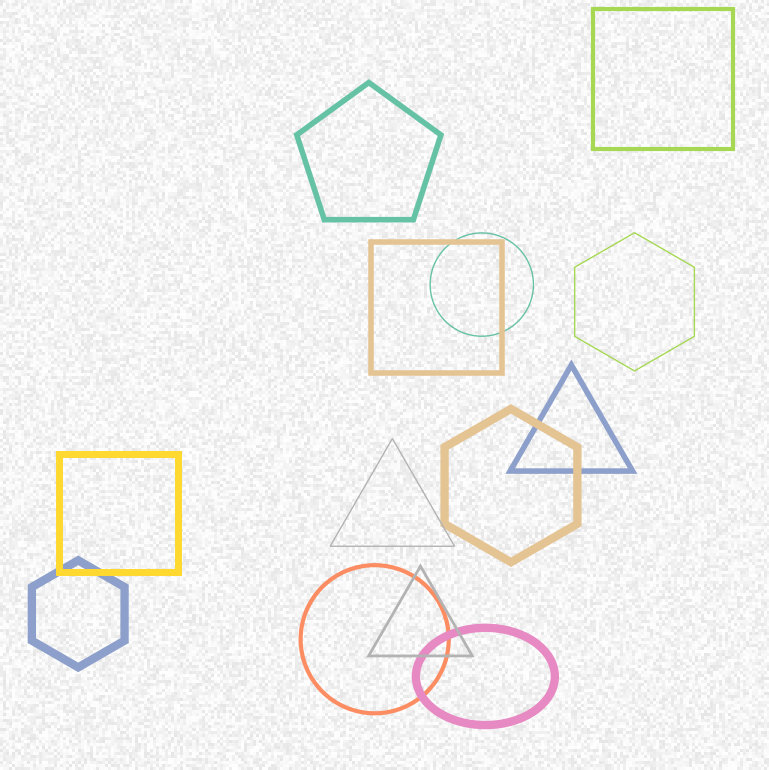[{"shape": "circle", "thickness": 0.5, "radius": 0.34, "center": [0.626, 0.63]}, {"shape": "pentagon", "thickness": 2, "radius": 0.49, "center": [0.479, 0.794]}, {"shape": "circle", "thickness": 1.5, "radius": 0.48, "center": [0.487, 0.17]}, {"shape": "hexagon", "thickness": 3, "radius": 0.35, "center": [0.102, 0.203]}, {"shape": "triangle", "thickness": 2, "radius": 0.46, "center": [0.742, 0.434]}, {"shape": "oval", "thickness": 3, "radius": 0.45, "center": [0.63, 0.122]}, {"shape": "hexagon", "thickness": 0.5, "radius": 0.45, "center": [0.824, 0.608]}, {"shape": "square", "thickness": 1.5, "radius": 0.45, "center": [0.861, 0.898]}, {"shape": "square", "thickness": 2.5, "radius": 0.38, "center": [0.154, 0.333]}, {"shape": "square", "thickness": 2, "radius": 0.43, "center": [0.567, 0.6]}, {"shape": "hexagon", "thickness": 3, "radius": 0.5, "center": [0.664, 0.369]}, {"shape": "triangle", "thickness": 1, "radius": 0.39, "center": [0.546, 0.187]}, {"shape": "triangle", "thickness": 0.5, "radius": 0.47, "center": [0.51, 0.337]}]